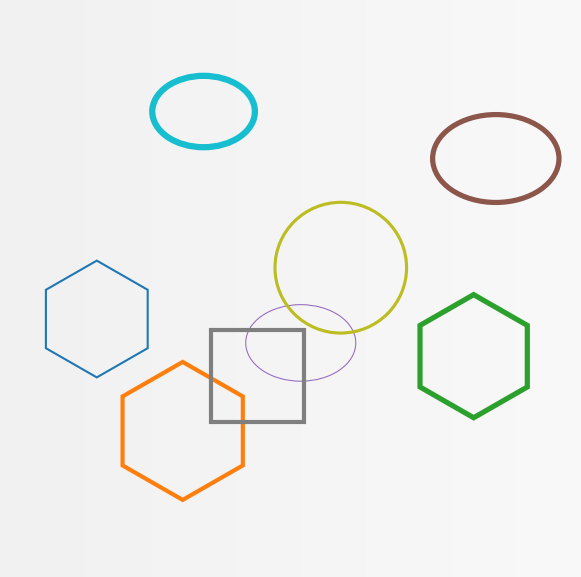[{"shape": "hexagon", "thickness": 1, "radius": 0.51, "center": [0.167, 0.447]}, {"shape": "hexagon", "thickness": 2, "radius": 0.6, "center": [0.314, 0.253]}, {"shape": "hexagon", "thickness": 2.5, "radius": 0.53, "center": [0.815, 0.382]}, {"shape": "oval", "thickness": 0.5, "radius": 0.47, "center": [0.517, 0.405]}, {"shape": "oval", "thickness": 2.5, "radius": 0.54, "center": [0.853, 0.725]}, {"shape": "square", "thickness": 2, "radius": 0.4, "center": [0.442, 0.348]}, {"shape": "circle", "thickness": 1.5, "radius": 0.57, "center": [0.586, 0.536]}, {"shape": "oval", "thickness": 3, "radius": 0.44, "center": [0.35, 0.806]}]